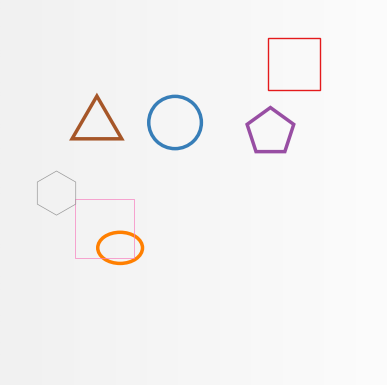[{"shape": "square", "thickness": 1, "radius": 0.34, "center": [0.759, 0.833]}, {"shape": "circle", "thickness": 2.5, "radius": 0.34, "center": [0.452, 0.682]}, {"shape": "pentagon", "thickness": 2.5, "radius": 0.32, "center": [0.698, 0.657]}, {"shape": "oval", "thickness": 2.5, "radius": 0.29, "center": [0.31, 0.356]}, {"shape": "triangle", "thickness": 2.5, "radius": 0.37, "center": [0.25, 0.676]}, {"shape": "square", "thickness": 0.5, "radius": 0.38, "center": [0.27, 0.407]}, {"shape": "hexagon", "thickness": 0.5, "radius": 0.29, "center": [0.146, 0.498]}]